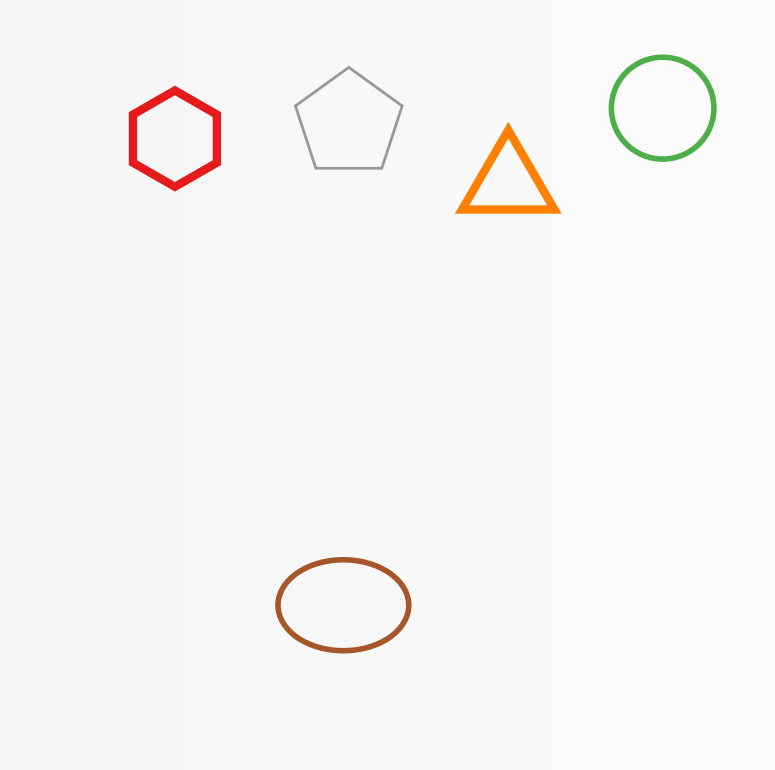[{"shape": "hexagon", "thickness": 3, "radius": 0.31, "center": [0.226, 0.82]}, {"shape": "circle", "thickness": 2, "radius": 0.33, "center": [0.855, 0.86]}, {"shape": "triangle", "thickness": 3, "radius": 0.34, "center": [0.656, 0.762]}, {"shape": "oval", "thickness": 2, "radius": 0.42, "center": [0.443, 0.214]}, {"shape": "pentagon", "thickness": 1, "radius": 0.36, "center": [0.45, 0.84]}]